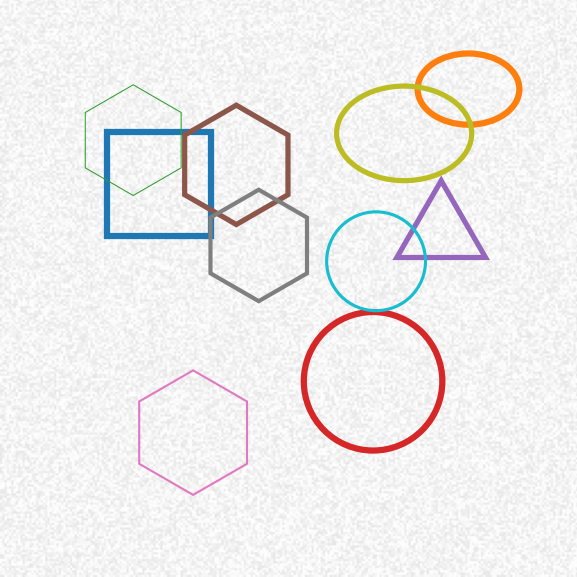[{"shape": "square", "thickness": 3, "radius": 0.45, "center": [0.276, 0.681]}, {"shape": "oval", "thickness": 3, "radius": 0.44, "center": [0.811, 0.845]}, {"shape": "hexagon", "thickness": 0.5, "radius": 0.48, "center": [0.231, 0.756]}, {"shape": "circle", "thickness": 3, "radius": 0.6, "center": [0.646, 0.339]}, {"shape": "triangle", "thickness": 2.5, "radius": 0.44, "center": [0.764, 0.598]}, {"shape": "hexagon", "thickness": 2.5, "radius": 0.52, "center": [0.409, 0.714]}, {"shape": "hexagon", "thickness": 1, "radius": 0.54, "center": [0.334, 0.25]}, {"shape": "hexagon", "thickness": 2, "radius": 0.48, "center": [0.448, 0.574]}, {"shape": "oval", "thickness": 2.5, "radius": 0.58, "center": [0.7, 0.768]}, {"shape": "circle", "thickness": 1.5, "radius": 0.43, "center": [0.651, 0.547]}]